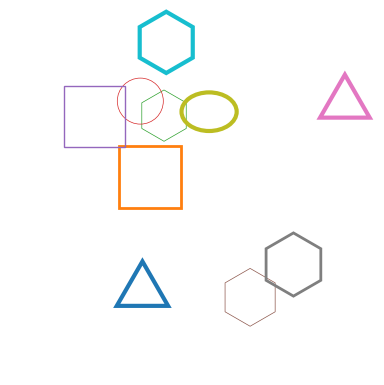[{"shape": "triangle", "thickness": 3, "radius": 0.38, "center": [0.37, 0.244]}, {"shape": "square", "thickness": 2, "radius": 0.4, "center": [0.389, 0.54]}, {"shape": "hexagon", "thickness": 0.5, "radius": 0.33, "center": [0.426, 0.7]}, {"shape": "circle", "thickness": 0.5, "radius": 0.3, "center": [0.364, 0.737]}, {"shape": "square", "thickness": 1, "radius": 0.39, "center": [0.245, 0.697]}, {"shape": "hexagon", "thickness": 0.5, "radius": 0.38, "center": [0.65, 0.228]}, {"shape": "triangle", "thickness": 3, "radius": 0.37, "center": [0.896, 0.732]}, {"shape": "hexagon", "thickness": 2, "radius": 0.41, "center": [0.762, 0.313]}, {"shape": "oval", "thickness": 3, "radius": 0.36, "center": [0.543, 0.71]}, {"shape": "hexagon", "thickness": 3, "radius": 0.4, "center": [0.432, 0.89]}]